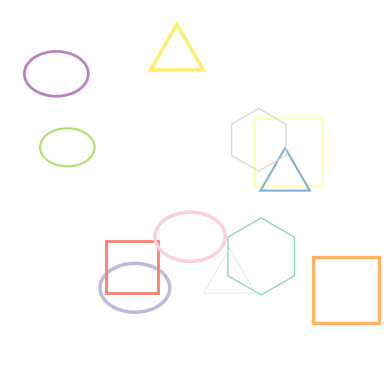[{"shape": "hexagon", "thickness": 1, "radius": 0.5, "center": [0.678, 0.334]}, {"shape": "square", "thickness": 2, "radius": 0.44, "center": [0.748, 0.605]}, {"shape": "oval", "thickness": 2.5, "radius": 0.45, "center": [0.35, 0.252]}, {"shape": "square", "thickness": 2, "radius": 0.34, "center": [0.343, 0.307]}, {"shape": "triangle", "thickness": 1.5, "radius": 0.37, "center": [0.741, 0.542]}, {"shape": "square", "thickness": 2.5, "radius": 0.43, "center": [0.9, 0.248]}, {"shape": "oval", "thickness": 1.5, "radius": 0.35, "center": [0.175, 0.617]}, {"shape": "oval", "thickness": 2.5, "radius": 0.46, "center": [0.494, 0.385]}, {"shape": "hexagon", "thickness": 1, "radius": 0.41, "center": [0.672, 0.637]}, {"shape": "oval", "thickness": 2, "radius": 0.42, "center": [0.146, 0.808]}, {"shape": "triangle", "thickness": 0.5, "radius": 0.39, "center": [0.596, 0.277]}, {"shape": "triangle", "thickness": 2.5, "radius": 0.4, "center": [0.46, 0.858]}]